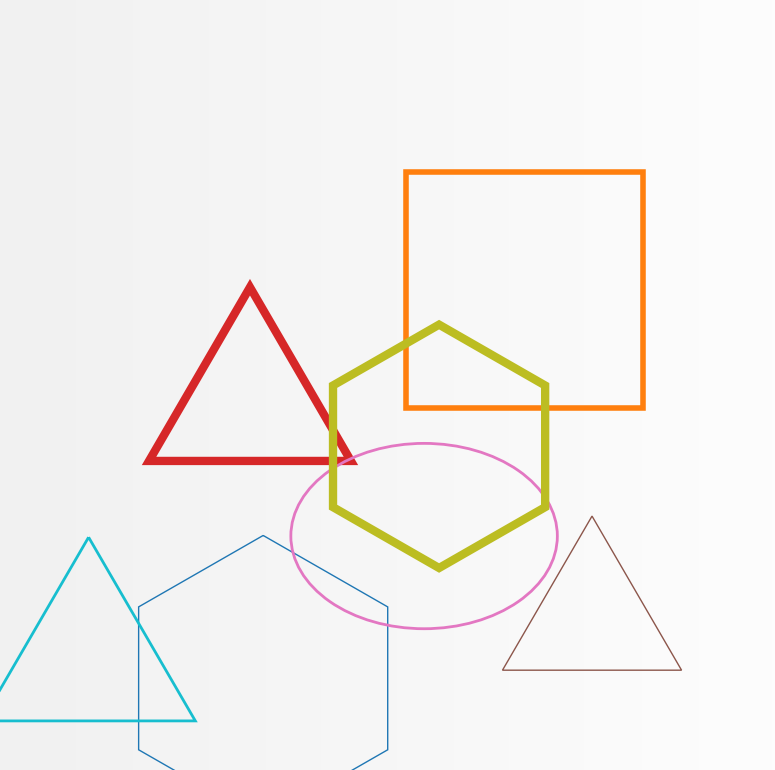[{"shape": "hexagon", "thickness": 0.5, "radius": 0.93, "center": [0.34, 0.119]}, {"shape": "square", "thickness": 2, "radius": 0.77, "center": [0.676, 0.624]}, {"shape": "triangle", "thickness": 3, "radius": 0.75, "center": [0.323, 0.477]}, {"shape": "triangle", "thickness": 0.5, "radius": 0.67, "center": [0.764, 0.196]}, {"shape": "oval", "thickness": 1, "radius": 0.86, "center": [0.547, 0.304]}, {"shape": "hexagon", "thickness": 3, "radius": 0.79, "center": [0.567, 0.42]}, {"shape": "triangle", "thickness": 1, "radius": 0.8, "center": [0.114, 0.143]}]